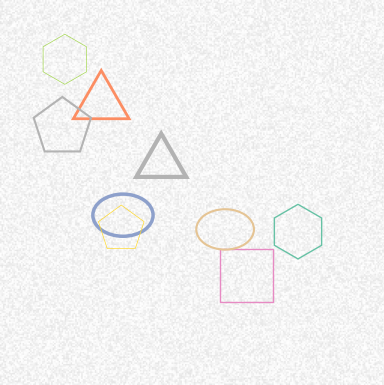[{"shape": "hexagon", "thickness": 1, "radius": 0.35, "center": [0.774, 0.398]}, {"shape": "triangle", "thickness": 2, "radius": 0.42, "center": [0.263, 0.733]}, {"shape": "oval", "thickness": 2.5, "radius": 0.39, "center": [0.319, 0.441]}, {"shape": "square", "thickness": 1, "radius": 0.35, "center": [0.64, 0.284]}, {"shape": "hexagon", "thickness": 0.5, "radius": 0.33, "center": [0.168, 0.846]}, {"shape": "pentagon", "thickness": 0.5, "radius": 0.31, "center": [0.315, 0.405]}, {"shape": "oval", "thickness": 1.5, "radius": 0.37, "center": [0.585, 0.404]}, {"shape": "pentagon", "thickness": 1.5, "radius": 0.39, "center": [0.162, 0.67]}, {"shape": "triangle", "thickness": 3, "radius": 0.37, "center": [0.419, 0.578]}]